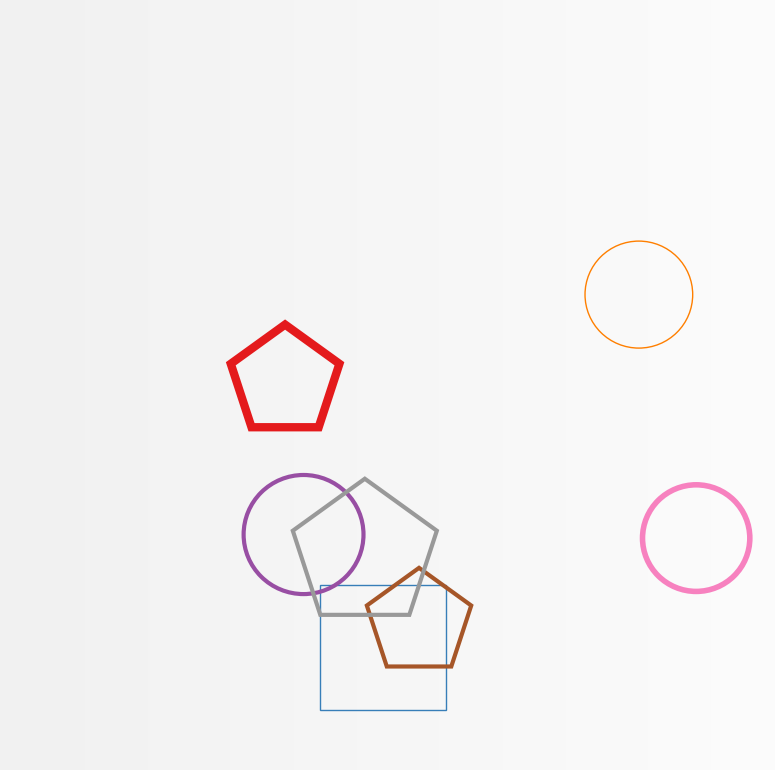[{"shape": "pentagon", "thickness": 3, "radius": 0.37, "center": [0.368, 0.505]}, {"shape": "square", "thickness": 0.5, "radius": 0.4, "center": [0.494, 0.159]}, {"shape": "circle", "thickness": 1.5, "radius": 0.39, "center": [0.392, 0.306]}, {"shape": "circle", "thickness": 0.5, "radius": 0.35, "center": [0.824, 0.617]}, {"shape": "pentagon", "thickness": 1.5, "radius": 0.35, "center": [0.541, 0.192]}, {"shape": "circle", "thickness": 2, "radius": 0.35, "center": [0.898, 0.301]}, {"shape": "pentagon", "thickness": 1.5, "radius": 0.49, "center": [0.471, 0.281]}]